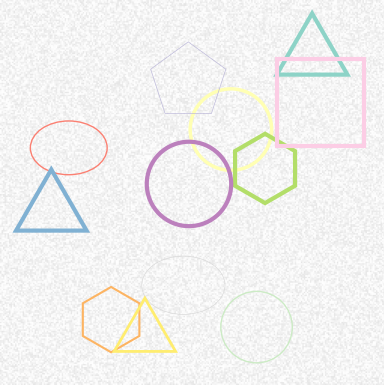[{"shape": "triangle", "thickness": 3, "radius": 0.53, "center": [0.811, 0.859]}, {"shape": "circle", "thickness": 2.5, "radius": 0.53, "center": [0.6, 0.663]}, {"shape": "pentagon", "thickness": 0.5, "radius": 0.51, "center": [0.489, 0.789]}, {"shape": "oval", "thickness": 1, "radius": 0.5, "center": [0.179, 0.616]}, {"shape": "triangle", "thickness": 3, "radius": 0.53, "center": [0.133, 0.454]}, {"shape": "hexagon", "thickness": 1.5, "radius": 0.42, "center": [0.289, 0.17]}, {"shape": "hexagon", "thickness": 3, "radius": 0.45, "center": [0.688, 0.563]}, {"shape": "square", "thickness": 3, "radius": 0.56, "center": [0.832, 0.734]}, {"shape": "oval", "thickness": 0.5, "radius": 0.54, "center": [0.476, 0.259]}, {"shape": "circle", "thickness": 3, "radius": 0.55, "center": [0.491, 0.522]}, {"shape": "circle", "thickness": 1, "radius": 0.46, "center": [0.666, 0.15]}, {"shape": "triangle", "thickness": 2, "radius": 0.46, "center": [0.376, 0.133]}]